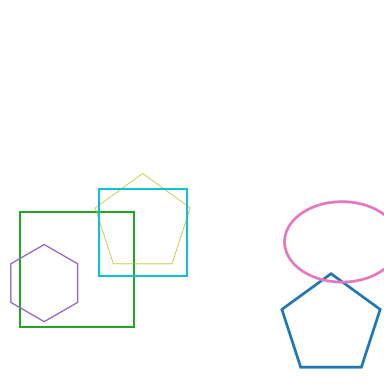[{"shape": "pentagon", "thickness": 2, "radius": 0.67, "center": [0.86, 0.155]}, {"shape": "square", "thickness": 1.5, "radius": 0.74, "center": [0.2, 0.3]}, {"shape": "hexagon", "thickness": 1, "radius": 0.5, "center": [0.115, 0.265]}, {"shape": "oval", "thickness": 2, "radius": 0.75, "center": [0.888, 0.372]}, {"shape": "pentagon", "thickness": 0.5, "radius": 0.65, "center": [0.371, 0.42]}, {"shape": "square", "thickness": 1.5, "radius": 0.57, "center": [0.372, 0.396]}]